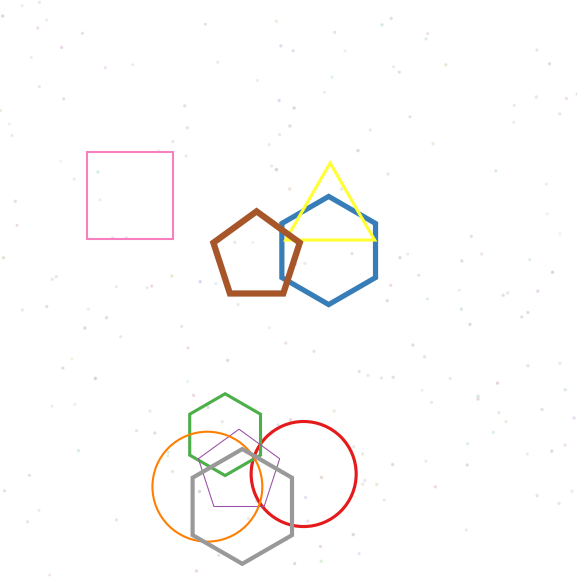[{"shape": "circle", "thickness": 1.5, "radius": 0.45, "center": [0.526, 0.178]}, {"shape": "hexagon", "thickness": 2.5, "radius": 0.47, "center": [0.569, 0.565]}, {"shape": "hexagon", "thickness": 1.5, "radius": 0.35, "center": [0.39, 0.246]}, {"shape": "pentagon", "thickness": 0.5, "radius": 0.37, "center": [0.414, 0.182]}, {"shape": "circle", "thickness": 1, "radius": 0.48, "center": [0.359, 0.156]}, {"shape": "triangle", "thickness": 1.5, "radius": 0.44, "center": [0.572, 0.628]}, {"shape": "pentagon", "thickness": 3, "radius": 0.39, "center": [0.444, 0.555]}, {"shape": "square", "thickness": 1, "radius": 0.37, "center": [0.225, 0.66]}, {"shape": "hexagon", "thickness": 2, "radius": 0.5, "center": [0.42, 0.122]}]